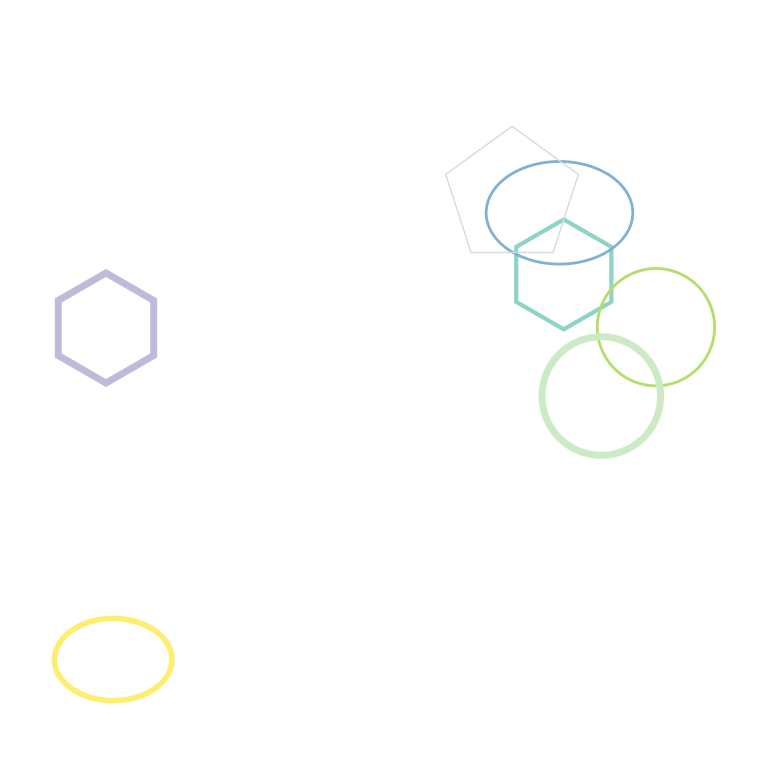[{"shape": "hexagon", "thickness": 1.5, "radius": 0.36, "center": [0.732, 0.644]}, {"shape": "hexagon", "thickness": 2.5, "radius": 0.36, "center": [0.138, 0.574]}, {"shape": "oval", "thickness": 1, "radius": 0.48, "center": [0.727, 0.724]}, {"shape": "circle", "thickness": 1, "radius": 0.38, "center": [0.852, 0.575]}, {"shape": "pentagon", "thickness": 0.5, "radius": 0.45, "center": [0.665, 0.745]}, {"shape": "circle", "thickness": 2.5, "radius": 0.39, "center": [0.781, 0.486]}, {"shape": "oval", "thickness": 2, "radius": 0.38, "center": [0.147, 0.143]}]